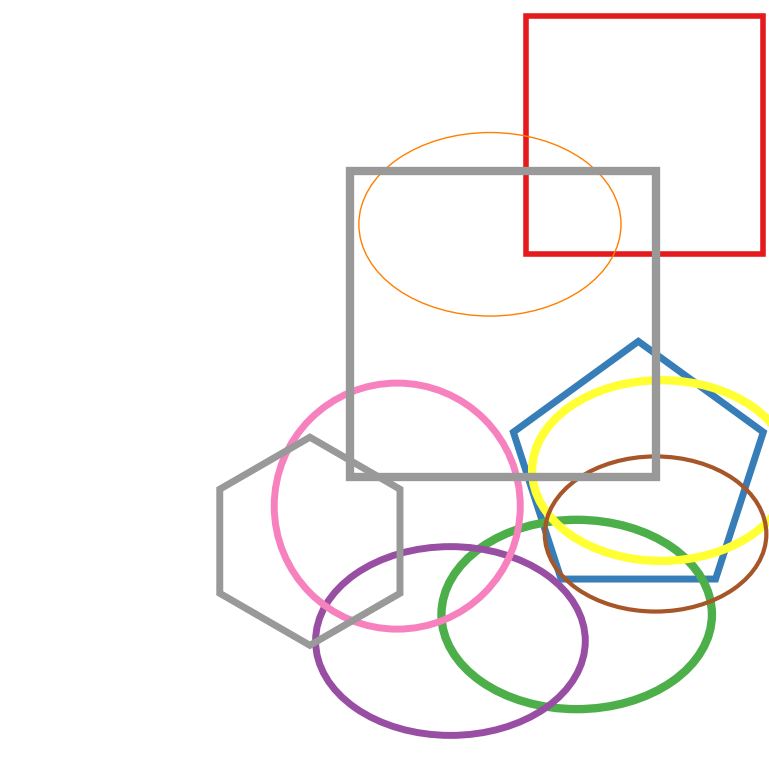[{"shape": "square", "thickness": 2, "radius": 0.77, "center": [0.837, 0.824]}, {"shape": "pentagon", "thickness": 2.5, "radius": 0.85, "center": [0.829, 0.386]}, {"shape": "oval", "thickness": 3, "radius": 0.88, "center": [0.749, 0.202]}, {"shape": "oval", "thickness": 2.5, "radius": 0.88, "center": [0.585, 0.168]}, {"shape": "oval", "thickness": 0.5, "radius": 0.85, "center": [0.636, 0.709]}, {"shape": "oval", "thickness": 3, "radius": 0.84, "center": [0.859, 0.389]}, {"shape": "oval", "thickness": 1.5, "radius": 0.72, "center": [0.851, 0.307]}, {"shape": "circle", "thickness": 2.5, "radius": 0.8, "center": [0.516, 0.343]}, {"shape": "hexagon", "thickness": 2.5, "radius": 0.68, "center": [0.402, 0.297]}, {"shape": "square", "thickness": 3, "radius": 0.99, "center": [0.653, 0.58]}]